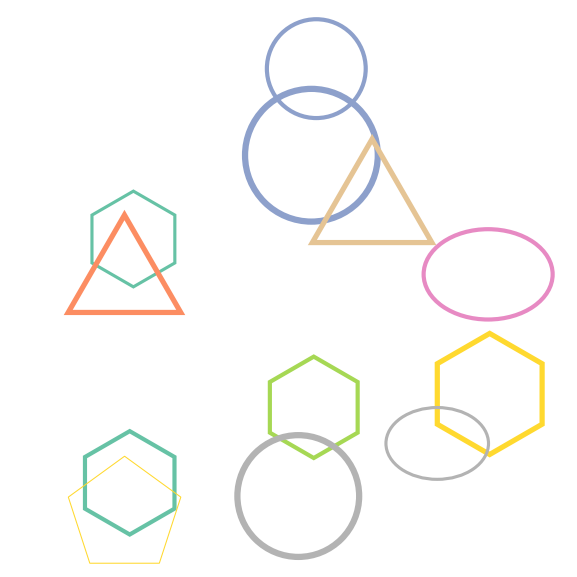[{"shape": "hexagon", "thickness": 1.5, "radius": 0.41, "center": [0.231, 0.585]}, {"shape": "hexagon", "thickness": 2, "radius": 0.45, "center": [0.225, 0.163]}, {"shape": "triangle", "thickness": 2.5, "radius": 0.56, "center": [0.216, 0.514]}, {"shape": "circle", "thickness": 2, "radius": 0.43, "center": [0.548, 0.88]}, {"shape": "circle", "thickness": 3, "radius": 0.57, "center": [0.539, 0.73]}, {"shape": "oval", "thickness": 2, "radius": 0.56, "center": [0.845, 0.524]}, {"shape": "hexagon", "thickness": 2, "radius": 0.44, "center": [0.543, 0.294]}, {"shape": "pentagon", "thickness": 0.5, "radius": 0.51, "center": [0.216, 0.107]}, {"shape": "hexagon", "thickness": 2.5, "radius": 0.52, "center": [0.848, 0.317]}, {"shape": "triangle", "thickness": 2.5, "radius": 0.6, "center": [0.644, 0.639]}, {"shape": "oval", "thickness": 1.5, "radius": 0.44, "center": [0.757, 0.231]}, {"shape": "circle", "thickness": 3, "radius": 0.53, "center": [0.516, 0.14]}]